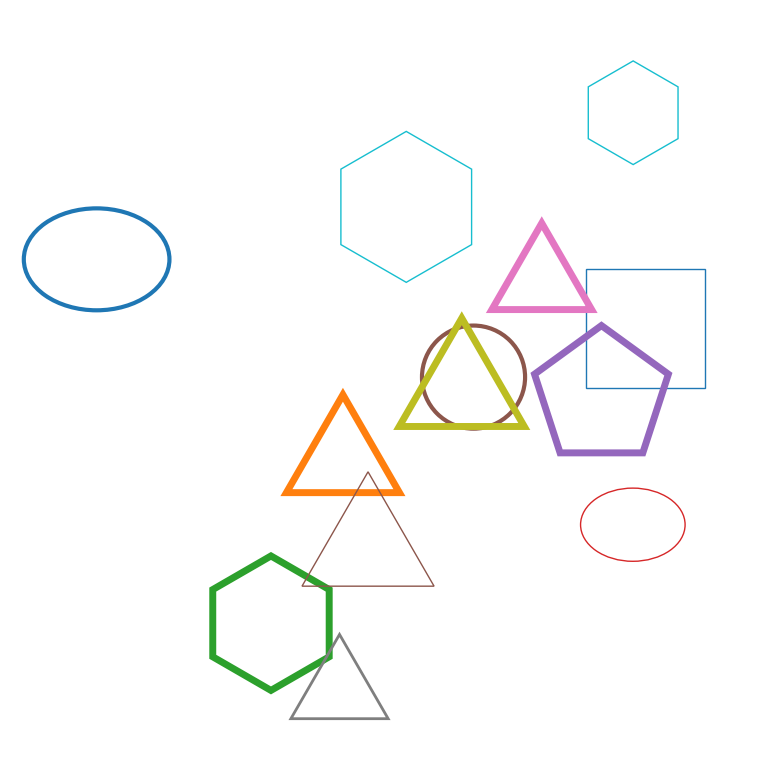[{"shape": "square", "thickness": 0.5, "radius": 0.39, "center": [0.838, 0.574]}, {"shape": "oval", "thickness": 1.5, "radius": 0.47, "center": [0.125, 0.663]}, {"shape": "triangle", "thickness": 2.5, "radius": 0.42, "center": [0.445, 0.403]}, {"shape": "hexagon", "thickness": 2.5, "radius": 0.44, "center": [0.352, 0.191]}, {"shape": "oval", "thickness": 0.5, "radius": 0.34, "center": [0.822, 0.319]}, {"shape": "pentagon", "thickness": 2.5, "radius": 0.46, "center": [0.781, 0.486]}, {"shape": "circle", "thickness": 1.5, "radius": 0.33, "center": [0.615, 0.51]}, {"shape": "triangle", "thickness": 0.5, "radius": 0.5, "center": [0.478, 0.288]}, {"shape": "triangle", "thickness": 2.5, "radius": 0.37, "center": [0.704, 0.635]}, {"shape": "triangle", "thickness": 1, "radius": 0.36, "center": [0.441, 0.103]}, {"shape": "triangle", "thickness": 2.5, "radius": 0.47, "center": [0.6, 0.493]}, {"shape": "hexagon", "thickness": 0.5, "radius": 0.49, "center": [0.528, 0.731]}, {"shape": "hexagon", "thickness": 0.5, "radius": 0.34, "center": [0.822, 0.854]}]